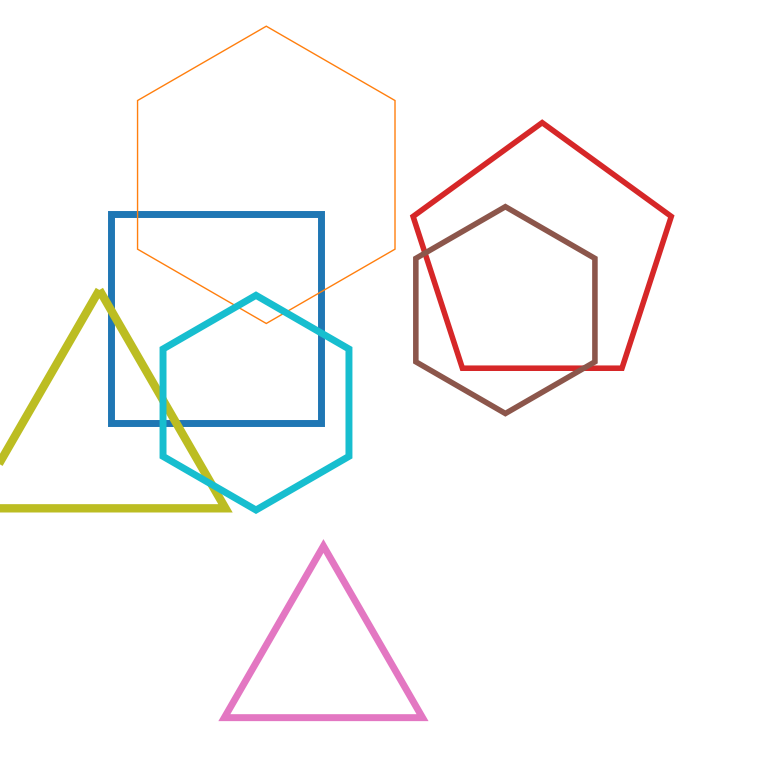[{"shape": "square", "thickness": 2.5, "radius": 0.68, "center": [0.281, 0.586]}, {"shape": "hexagon", "thickness": 0.5, "radius": 0.97, "center": [0.346, 0.773]}, {"shape": "pentagon", "thickness": 2, "radius": 0.88, "center": [0.704, 0.664]}, {"shape": "hexagon", "thickness": 2, "radius": 0.67, "center": [0.656, 0.597]}, {"shape": "triangle", "thickness": 2.5, "radius": 0.74, "center": [0.42, 0.142]}, {"shape": "triangle", "thickness": 3, "radius": 0.95, "center": [0.129, 0.434]}, {"shape": "hexagon", "thickness": 2.5, "radius": 0.7, "center": [0.332, 0.477]}]